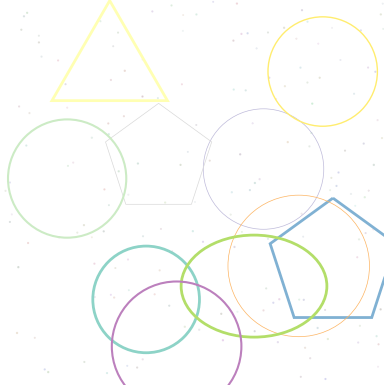[{"shape": "circle", "thickness": 2, "radius": 0.69, "center": [0.38, 0.222]}, {"shape": "triangle", "thickness": 2, "radius": 0.87, "center": [0.285, 0.825]}, {"shape": "circle", "thickness": 0.5, "radius": 0.78, "center": [0.684, 0.561]}, {"shape": "pentagon", "thickness": 2, "radius": 0.86, "center": [0.865, 0.314]}, {"shape": "circle", "thickness": 0.5, "radius": 0.92, "center": [0.776, 0.309]}, {"shape": "oval", "thickness": 2, "radius": 0.95, "center": [0.66, 0.257]}, {"shape": "pentagon", "thickness": 0.5, "radius": 0.72, "center": [0.412, 0.587]}, {"shape": "circle", "thickness": 1.5, "radius": 0.84, "center": [0.459, 0.101]}, {"shape": "circle", "thickness": 1.5, "radius": 0.77, "center": [0.174, 0.536]}, {"shape": "circle", "thickness": 1, "radius": 0.71, "center": [0.838, 0.814]}]